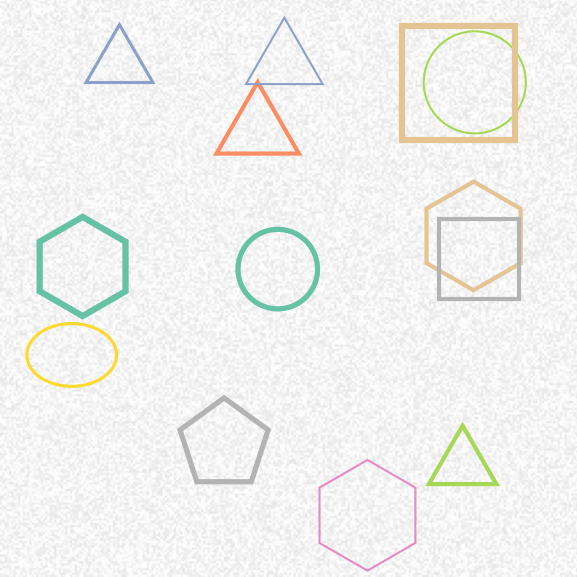[{"shape": "circle", "thickness": 2.5, "radius": 0.34, "center": [0.481, 0.533]}, {"shape": "hexagon", "thickness": 3, "radius": 0.43, "center": [0.143, 0.538]}, {"shape": "triangle", "thickness": 2, "radius": 0.41, "center": [0.446, 0.774]}, {"shape": "triangle", "thickness": 1, "radius": 0.38, "center": [0.492, 0.892]}, {"shape": "triangle", "thickness": 1.5, "radius": 0.33, "center": [0.207, 0.89]}, {"shape": "hexagon", "thickness": 1, "radius": 0.48, "center": [0.636, 0.107]}, {"shape": "triangle", "thickness": 2, "radius": 0.34, "center": [0.801, 0.195]}, {"shape": "circle", "thickness": 1, "radius": 0.44, "center": [0.822, 0.857]}, {"shape": "oval", "thickness": 1.5, "radius": 0.39, "center": [0.124, 0.385]}, {"shape": "square", "thickness": 3, "radius": 0.49, "center": [0.793, 0.855]}, {"shape": "hexagon", "thickness": 2, "radius": 0.47, "center": [0.82, 0.591]}, {"shape": "pentagon", "thickness": 2.5, "radius": 0.4, "center": [0.388, 0.23]}, {"shape": "square", "thickness": 2, "radius": 0.35, "center": [0.829, 0.551]}]